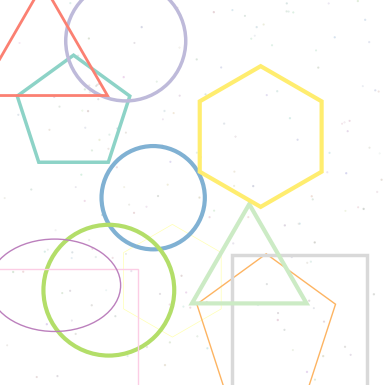[{"shape": "pentagon", "thickness": 2.5, "radius": 0.77, "center": [0.191, 0.703]}, {"shape": "hexagon", "thickness": 0.5, "radius": 0.73, "center": [0.448, 0.271]}, {"shape": "circle", "thickness": 2.5, "radius": 0.78, "center": [0.327, 0.894]}, {"shape": "triangle", "thickness": 2, "radius": 0.97, "center": [0.112, 0.848]}, {"shape": "circle", "thickness": 3, "radius": 0.67, "center": [0.398, 0.486]}, {"shape": "pentagon", "thickness": 1, "radius": 0.95, "center": [0.691, 0.151]}, {"shape": "circle", "thickness": 3, "radius": 0.85, "center": [0.283, 0.246]}, {"shape": "square", "thickness": 1, "radius": 0.95, "center": [0.17, 0.111]}, {"shape": "square", "thickness": 2.5, "radius": 0.88, "center": [0.778, 0.163]}, {"shape": "oval", "thickness": 1, "radius": 0.86, "center": [0.142, 0.259]}, {"shape": "triangle", "thickness": 3, "radius": 0.86, "center": [0.647, 0.298]}, {"shape": "hexagon", "thickness": 3, "radius": 0.91, "center": [0.677, 0.645]}]